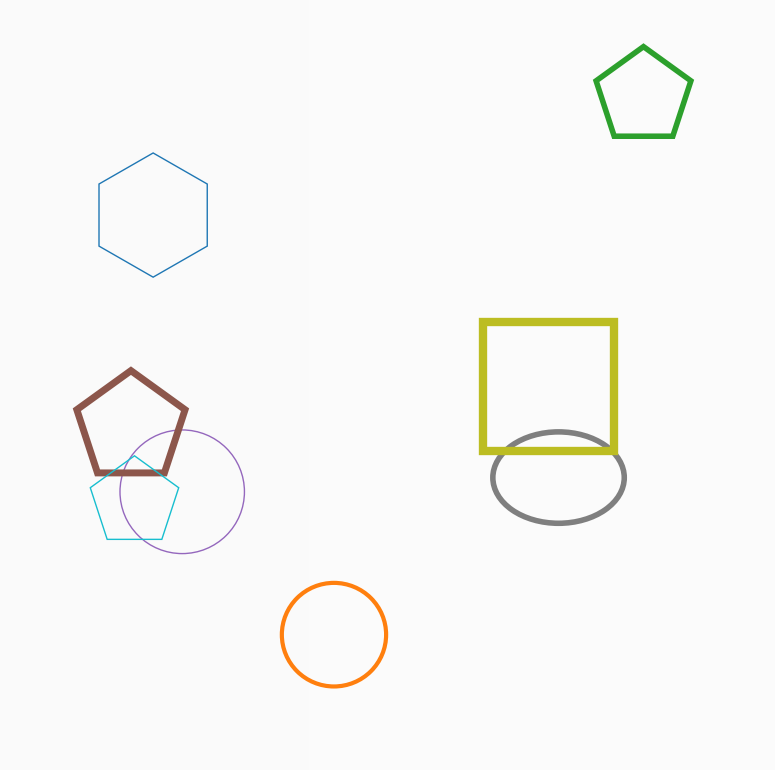[{"shape": "hexagon", "thickness": 0.5, "radius": 0.4, "center": [0.198, 0.721]}, {"shape": "circle", "thickness": 1.5, "radius": 0.34, "center": [0.431, 0.176]}, {"shape": "pentagon", "thickness": 2, "radius": 0.32, "center": [0.83, 0.875]}, {"shape": "circle", "thickness": 0.5, "radius": 0.4, "center": [0.235, 0.361]}, {"shape": "pentagon", "thickness": 2.5, "radius": 0.37, "center": [0.169, 0.445]}, {"shape": "oval", "thickness": 2, "radius": 0.42, "center": [0.721, 0.38]}, {"shape": "square", "thickness": 3, "radius": 0.42, "center": [0.708, 0.498]}, {"shape": "pentagon", "thickness": 0.5, "radius": 0.3, "center": [0.174, 0.348]}]